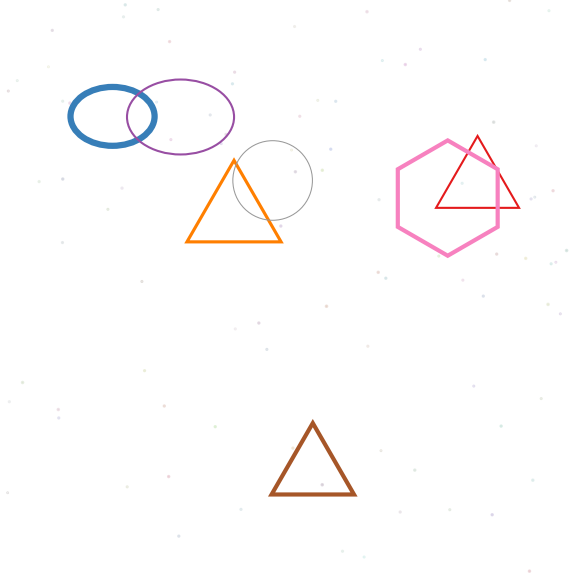[{"shape": "triangle", "thickness": 1, "radius": 0.41, "center": [0.827, 0.681]}, {"shape": "oval", "thickness": 3, "radius": 0.36, "center": [0.195, 0.798]}, {"shape": "oval", "thickness": 1, "radius": 0.46, "center": [0.313, 0.797]}, {"shape": "triangle", "thickness": 1.5, "radius": 0.47, "center": [0.405, 0.627]}, {"shape": "triangle", "thickness": 2, "radius": 0.41, "center": [0.542, 0.184]}, {"shape": "hexagon", "thickness": 2, "radius": 0.5, "center": [0.775, 0.656]}, {"shape": "circle", "thickness": 0.5, "radius": 0.34, "center": [0.472, 0.687]}]